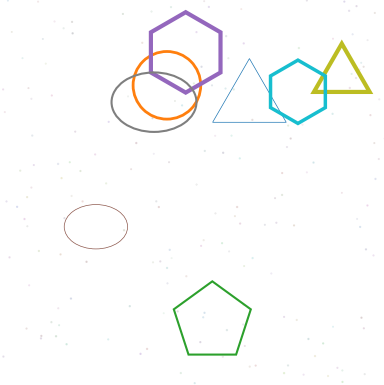[{"shape": "triangle", "thickness": 0.5, "radius": 0.55, "center": [0.648, 0.738]}, {"shape": "circle", "thickness": 2, "radius": 0.44, "center": [0.434, 0.778]}, {"shape": "pentagon", "thickness": 1.5, "radius": 0.53, "center": [0.551, 0.164]}, {"shape": "hexagon", "thickness": 3, "radius": 0.52, "center": [0.482, 0.864]}, {"shape": "oval", "thickness": 0.5, "radius": 0.41, "center": [0.249, 0.411]}, {"shape": "oval", "thickness": 1.5, "radius": 0.55, "center": [0.4, 0.735]}, {"shape": "triangle", "thickness": 3, "radius": 0.42, "center": [0.888, 0.803]}, {"shape": "hexagon", "thickness": 2.5, "radius": 0.41, "center": [0.774, 0.762]}]